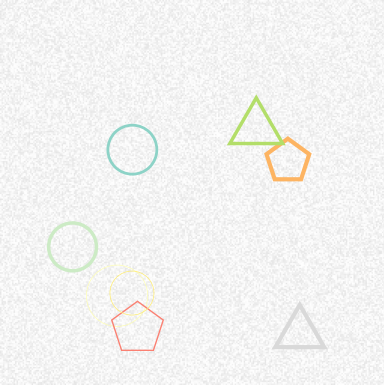[{"shape": "circle", "thickness": 2, "radius": 0.32, "center": [0.344, 0.611]}, {"shape": "circle", "thickness": 0.5, "radius": 0.4, "center": [0.304, 0.232]}, {"shape": "pentagon", "thickness": 1, "radius": 0.35, "center": [0.357, 0.147]}, {"shape": "pentagon", "thickness": 3, "radius": 0.29, "center": [0.748, 0.582]}, {"shape": "triangle", "thickness": 2.5, "radius": 0.4, "center": [0.666, 0.667]}, {"shape": "triangle", "thickness": 3, "radius": 0.37, "center": [0.779, 0.135]}, {"shape": "circle", "thickness": 2.5, "radius": 0.31, "center": [0.188, 0.359]}, {"shape": "circle", "thickness": 0.5, "radius": 0.29, "center": [0.343, 0.239]}]